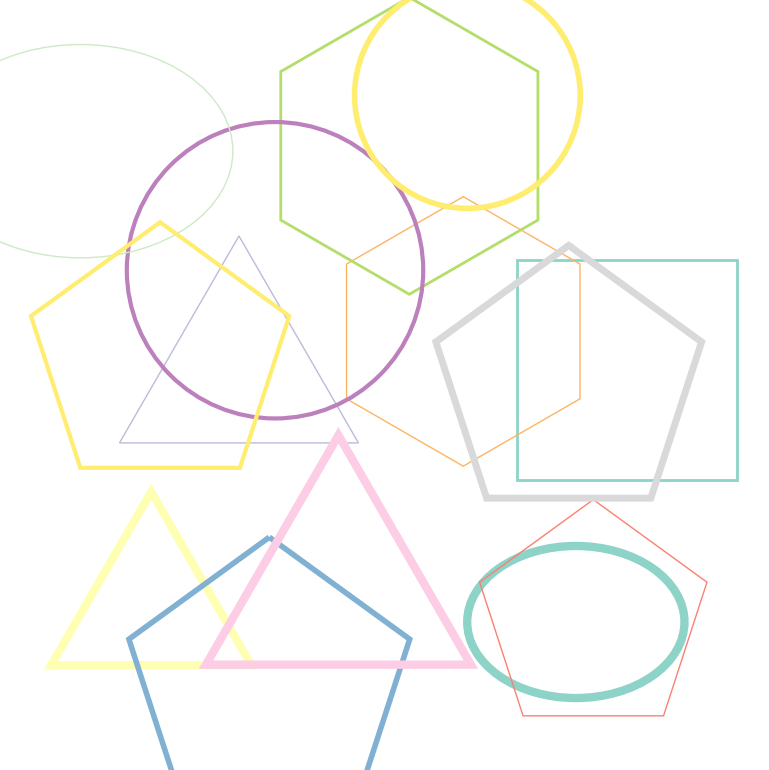[{"shape": "square", "thickness": 1, "radius": 0.72, "center": [0.814, 0.52]}, {"shape": "oval", "thickness": 3, "radius": 0.71, "center": [0.748, 0.192]}, {"shape": "triangle", "thickness": 3, "radius": 0.75, "center": [0.196, 0.211]}, {"shape": "triangle", "thickness": 0.5, "radius": 0.9, "center": [0.31, 0.514]}, {"shape": "pentagon", "thickness": 0.5, "radius": 0.78, "center": [0.771, 0.196]}, {"shape": "pentagon", "thickness": 2, "radius": 0.96, "center": [0.35, 0.111]}, {"shape": "hexagon", "thickness": 0.5, "radius": 0.88, "center": [0.602, 0.57]}, {"shape": "hexagon", "thickness": 1, "radius": 0.96, "center": [0.532, 0.811]}, {"shape": "triangle", "thickness": 3, "radius": 0.99, "center": [0.44, 0.236]}, {"shape": "pentagon", "thickness": 2.5, "radius": 0.91, "center": [0.739, 0.5]}, {"shape": "circle", "thickness": 1.5, "radius": 0.96, "center": [0.357, 0.649]}, {"shape": "oval", "thickness": 0.5, "radius": 0.99, "center": [0.104, 0.804]}, {"shape": "circle", "thickness": 2, "radius": 0.73, "center": [0.607, 0.876]}, {"shape": "pentagon", "thickness": 1.5, "radius": 0.88, "center": [0.208, 0.535]}]